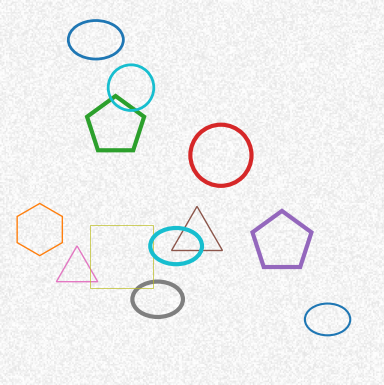[{"shape": "oval", "thickness": 1.5, "radius": 0.29, "center": [0.851, 0.17]}, {"shape": "oval", "thickness": 2, "radius": 0.36, "center": [0.249, 0.897]}, {"shape": "hexagon", "thickness": 1, "radius": 0.34, "center": [0.103, 0.404]}, {"shape": "pentagon", "thickness": 3, "radius": 0.39, "center": [0.3, 0.673]}, {"shape": "circle", "thickness": 3, "radius": 0.4, "center": [0.574, 0.597]}, {"shape": "pentagon", "thickness": 3, "radius": 0.4, "center": [0.732, 0.372]}, {"shape": "triangle", "thickness": 1, "radius": 0.38, "center": [0.512, 0.388]}, {"shape": "triangle", "thickness": 1, "radius": 0.31, "center": [0.2, 0.299]}, {"shape": "oval", "thickness": 3, "radius": 0.33, "center": [0.409, 0.223]}, {"shape": "square", "thickness": 0.5, "radius": 0.41, "center": [0.315, 0.333]}, {"shape": "oval", "thickness": 3, "radius": 0.34, "center": [0.458, 0.361]}, {"shape": "circle", "thickness": 2, "radius": 0.3, "center": [0.34, 0.772]}]